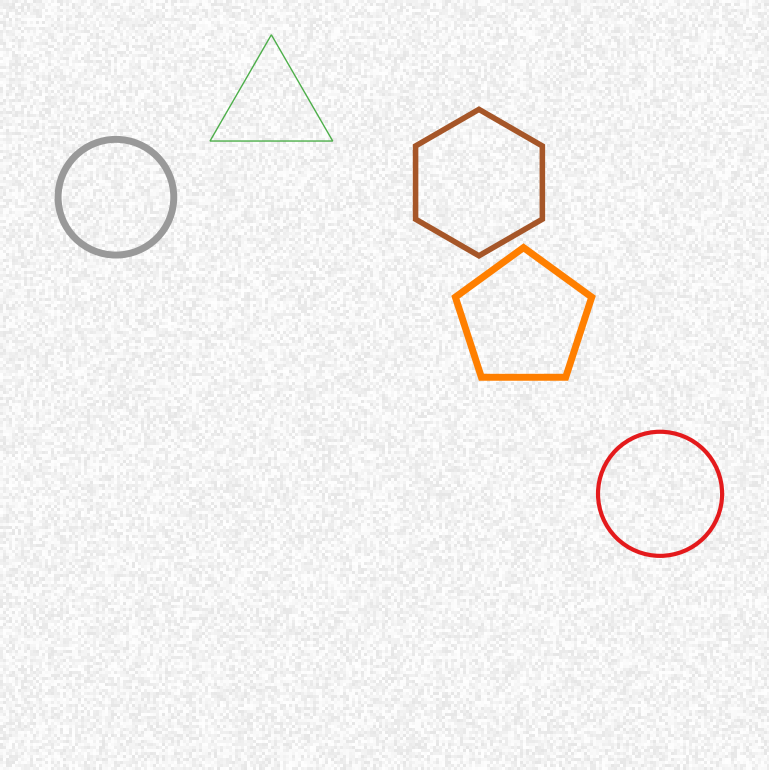[{"shape": "circle", "thickness": 1.5, "radius": 0.4, "center": [0.857, 0.359]}, {"shape": "triangle", "thickness": 0.5, "radius": 0.46, "center": [0.352, 0.863]}, {"shape": "pentagon", "thickness": 2.5, "radius": 0.47, "center": [0.68, 0.585]}, {"shape": "hexagon", "thickness": 2, "radius": 0.48, "center": [0.622, 0.763]}, {"shape": "circle", "thickness": 2.5, "radius": 0.38, "center": [0.151, 0.744]}]